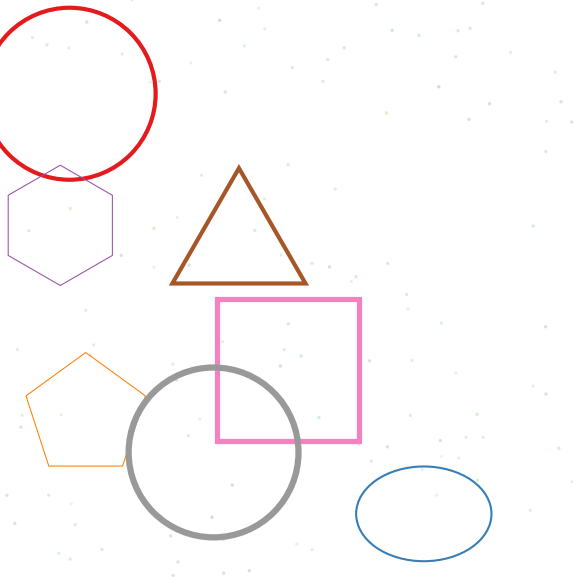[{"shape": "circle", "thickness": 2, "radius": 0.74, "center": [0.121, 0.837]}, {"shape": "oval", "thickness": 1, "radius": 0.59, "center": [0.734, 0.109]}, {"shape": "hexagon", "thickness": 0.5, "radius": 0.52, "center": [0.104, 0.609]}, {"shape": "pentagon", "thickness": 0.5, "radius": 0.54, "center": [0.148, 0.28]}, {"shape": "triangle", "thickness": 2, "radius": 0.67, "center": [0.414, 0.575]}, {"shape": "square", "thickness": 2.5, "radius": 0.61, "center": [0.499, 0.358]}, {"shape": "circle", "thickness": 3, "radius": 0.74, "center": [0.37, 0.216]}]